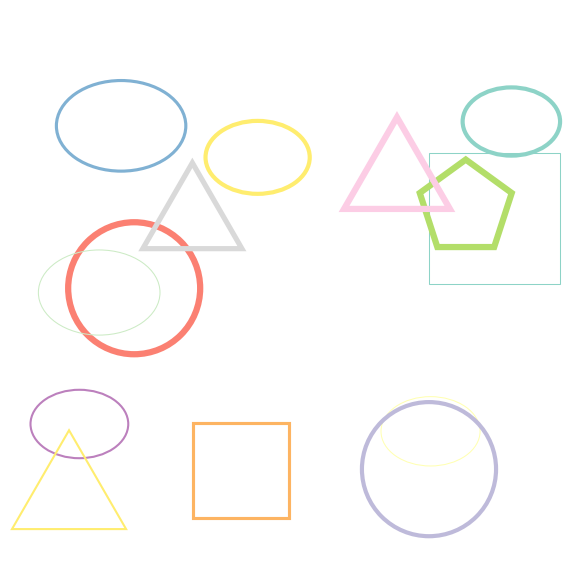[{"shape": "square", "thickness": 0.5, "radius": 0.57, "center": [0.856, 0.621]}, {"shape": "oval", "thickness": 2, "radius": 0.42, "center": [0.885, 0.789]}, {"shape": "oval", "thickness": 0.5, "radius": 0.43, "center": [0.746, 0.252]}, {"shape": "circle", "thickness": 2, "radius": 0.58, "center": [0.743, 0.187]}, {"shape": "circle", "thickness": 3, "radius": 0.57, "center": [0.232, 0.5]}, {"shape": "oval", "thickness": 1.5, "radius": 0.56, "center": [0.21, 0.781]}, {"shape": "square", "thickness": 1.5, "radius": 0.41, "center": [0.417, 0.184]}, {"shape": "pentagon", "thickness": 3, "radius": 0.42, "center": [0.806, 0.639]}, {"shape": "triangle", "thickness": 3, "radius": 0.53, "center": [0.687, 0.69]}, {"shape": "triangle", "thickness": 2.5, "radius": 0.5, "center": [0.333, 0.618]}, {"shape": "oval", "thickness": 1, "radius": 0.42, "center": [0.137, 0.265]}, {"shape": "oval", "thickness": 0.5, "radius": 0.53, "center": [0.172, 0.493]}, {"shape": "triangle", "thickness": 1, "radius": 0.57, "center": [0.12, 0.14]}, {"shape": "oval", "thickness": 2, "radius": 0.45, "center": [0.446, 0.727]}]